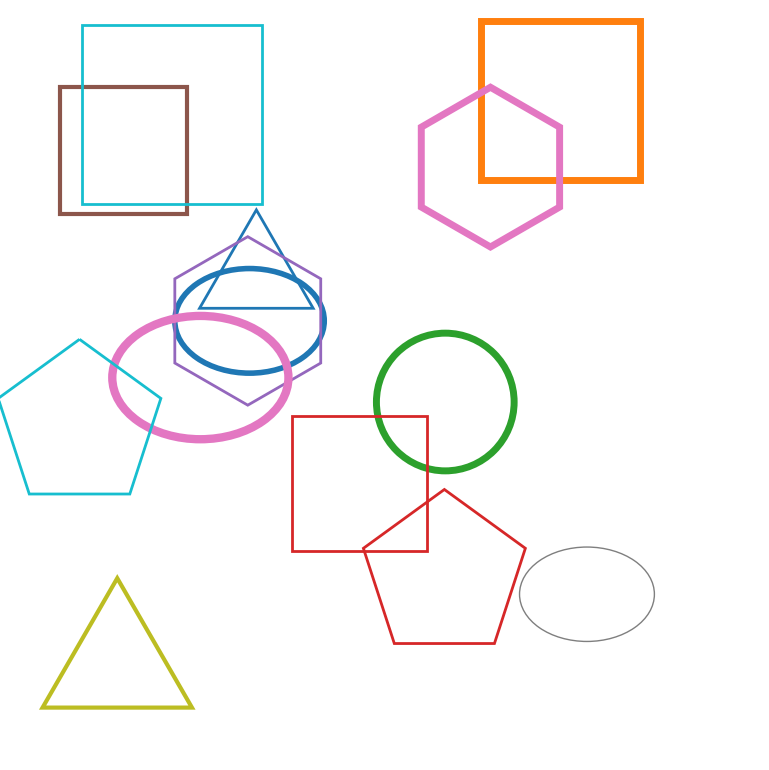[{"shape": "oval", "thickness": 2, "radius": 0.49, "center": [0.324, 0.583]}, {"shape": "triangle", "thickness": 1, "radius": 0.43, "center": [0.333, 0.642]}, {"shape": "square", "thickness": 2.5, "radius": 0.52, "center": [0.728, 0.869]}, {"shape": "circle", "thickness": 2.5, "radius": 0.45, "center": [0.578, 0.478]}, {"shape": "square", "thickness": 1, "radius": 0.44, "center": [0.467, 0.372]}, {"shape": "pentagon", "thickness": 1, "radius": 0.55, "center": [0.577, 0.254]}, {"shape": "hexagon", "thickness": 1, "radius": 0.55, "center": [0.322, 0.583]}, {"shape": "square", "thickness": 1.5, "radius": 0.41, "center": [0.161, 0.805]}, {"shape": "oval", "thickness": 3, "radius": 0.57, "center": [0.26, 0.51]}, {"shape": "hexagon", "thickness": 2.5, "radius": 0.52, "center": [0.637, 0.783]}, {"shape": "oval", "thickness": 0.5, "radius": 0.44, "center": [0.762, 0.228]}, {"shape": "triangle", "thickness": 1.5, "radius": 0.56, "center": [0.152, 0.137]}, {"shape": "pentagon", "thickness": 1, "radius": 0.56, "center": [0.103, 0.448]}, {"shape": "square", "thickness": 1, "radius": 0.58, "center": [0.224, 0.851]}]